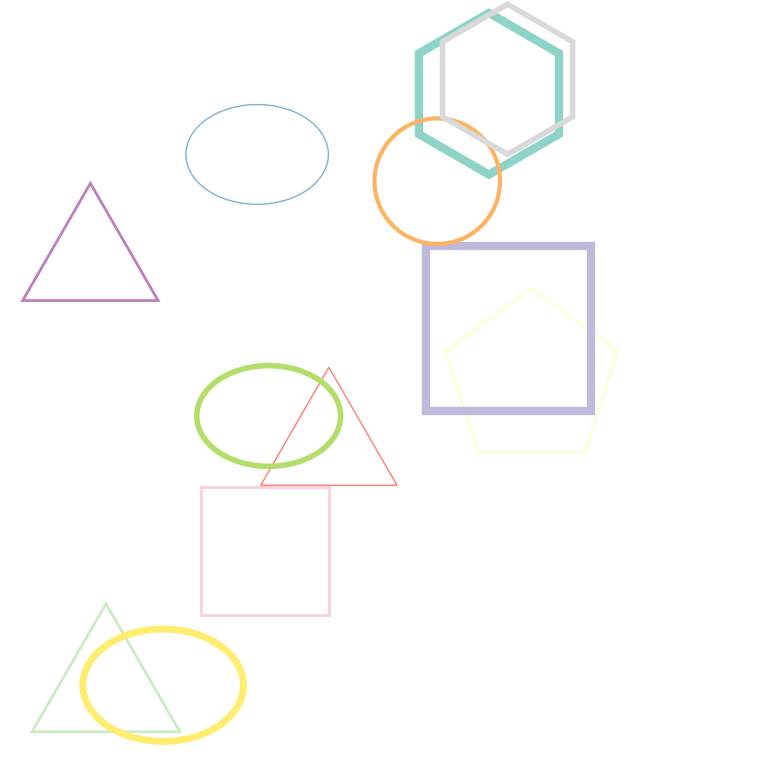[{"shape": "hexagon", "thickness": 3, "radius": 0.52, "center": [0.635, 0.878]}, {"shape": "pentagon", "thickness": 0.5, "radius": 0.59, "center": [0.69, 0.508]}, {"shape": "square", "thickness": 3, "radius": 0.54, "center": [0.661, 0.573]}, {"shape": "triangle", "thickness": 0.5, "radius": 0.51, "center": [0.427, 0.421]}, {"shape": "oval", "thickness": 0.5, "radius": 0.46, "center": [0.334, 0.799]}, {"shape": "circle", "thickness": 1.5, "radius": 0.41, "center": [0.568, 0.765]}, {"shape": "oval", "thickness": 2, "radius": 0.47, "center": [0.349, 0.46]}, {"shape": "square", "thickness": 1, "radius": 0.42, "center": [0.344, 0.285]}, {"shape": "hexagon", "thickness": 2, "radius": 0.49, "center": [0.659, 0.897]}, {"shape": "triangle", "thickness": 1, "radius": 0.51, "center": [0.117, 0.66]}, {"shape": "triangle", "thickness": 1, "radius": 0.55, "center": [0.138, 0.105]}, {"shape": "oval", "thickness": 2.5, "radius": 0.52, "center": [0.212, 0.11]}]